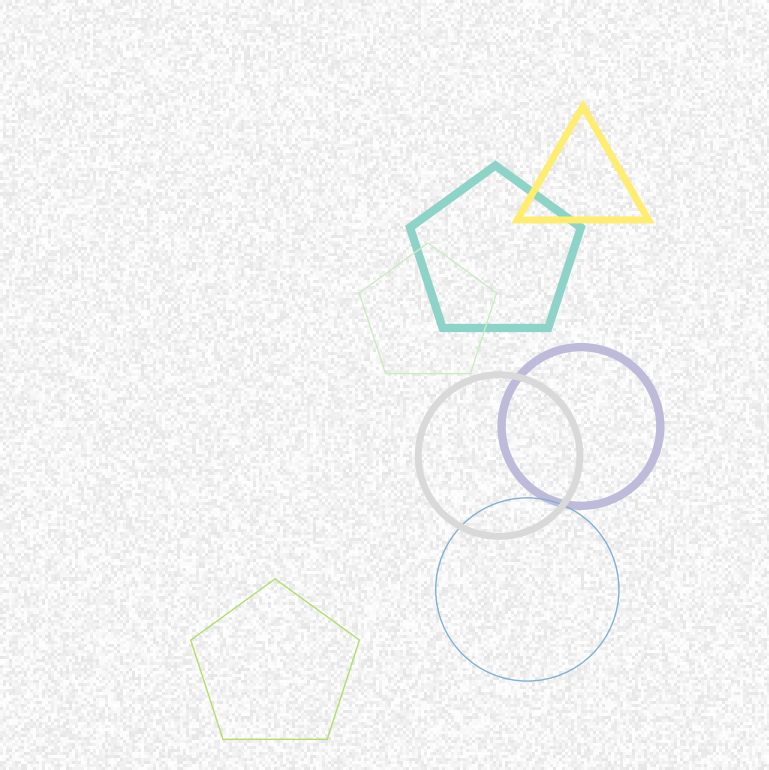[{"shape": "pentagon", "thickness": 3, "radius": 0.58, "center": [0.643, 0.668]}, {"shape": "circle", "thickness": 3, "radius": 0.52, "center": [0.754, 0.446]}, {"shape": "circle", "thickness": 0.5, "radius": 0.59, "center": [0.685, 0.234]}, {"shape": "pentagon", "thickness": 0.5, "radius": 0.58, "center": [0.357, 0.133]}, {"shape": "circle", "thickness": 2.5, "radius": 0.52, "center": [0.648, 0.408]}, {"shape": "pentagon", "thickness": 0.5, "radius": 0.47, "center": [0.556, 0.591]}, {"shape": "triangle", "thickness": 2.5, "radius": 0.49, "center": [0.757, 0.764]}]